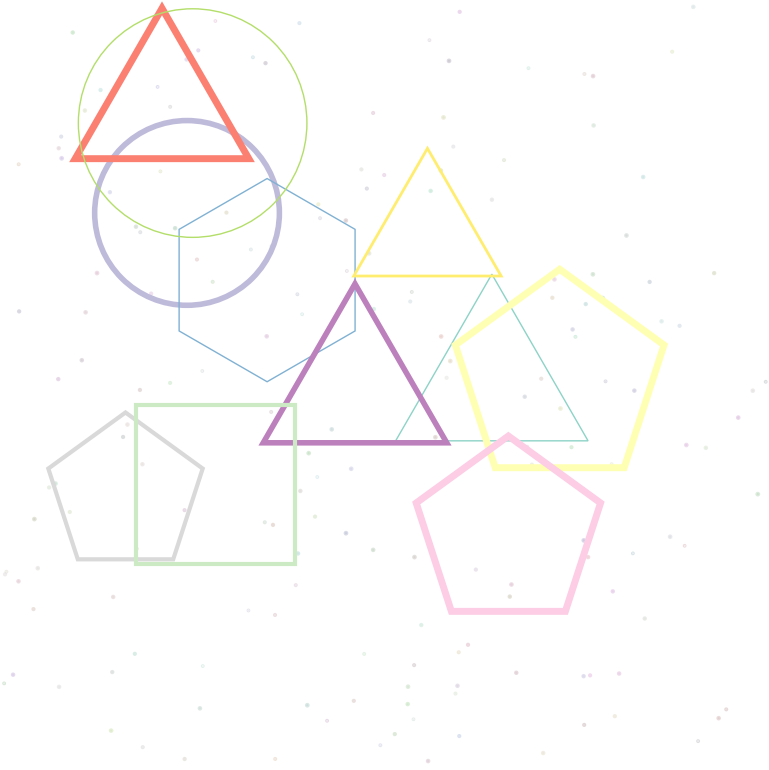[{"shape": "triangle", "thickness": 0.5, "radius": 0.72, "center": [0.639, 0.5]}, {"shape": "pentagon", "thickness": 2.5, "radius": 0.71, "center": [0.727, 0.508]}, {"shape": "circle", "thickness": 2, "radius": 0.6, "center": [0.243, 0.723]}, {"shape": "triangle", "thickness": 2.5, "radius": 0.65, "center": [0.21, 0.859]}, {"shape": "hexagon", "thickness": 0.5, "radius": 0.66, "center": [0.347, 0.636]}, {"shape": "circle", "thickness": 0.5, "radius": 0.74, "center": [0.25, 0.84]}, {"shape": "pentagon", "thickness": 2.5, "radius": 0.63, "center": [0.66, 0.308]}, {"shape": "pentagon", "thickness": 1.5, "radius": 0.53, "center": [0.163, 0.359]}, {"shape": "triangle", "thickness": 2, "radius": 0.69, "center": [0.461, 0.494]}, {"shape": "square", "thickness": 1.5, "radius": 0.52, "center": [0.28, 0.371]}, {"shape": "triangle", "thickness": 1, "radius": 0.55, "center": [0.555, 0.697]}]